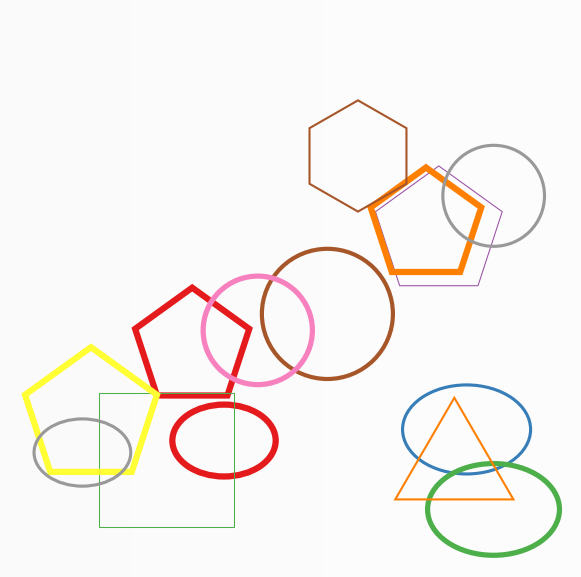[{"shape": "pentagon", "thickness": 3, "radius": 0.52, "center": [0.331, 0.398]}, {"shape": "oval", "thickness": 3, "radius": 0.44, "center": [0.385, 0.236]}, {"shape": "oval", "thickness": 1.5, "radius": 0.55, "center": [0.803, 0.256]}, {"shape": "oval", "thickness": 2.5, "radius": 0.57, "center": [0.849, 0.117]}, {"shape": "square", "thickness": 0.5, "radius": 0.58, "center": [0.286, 0.203]}, {"shape": "pentagon", "thickness": 0.5, "radius": 0.57, "center": [0.755, 0.597]}, {"shape": "pentagon", "thickness": 3, "radius": 0.5, "center": [0.733, 0.609]}, {"shape": "triangle", "thickness": 1, "radius": 0.59, "center": [0.782, 0.193]}, {"shape": "pentagon", "thickness": 3, "radius": 0.6, "center": [0.157, 0.279]}, {"shape": "hexagon", "thickness": 1, "radius": 0.48, "center": [0.616, 0.729]}, {"shape": "circle", "thickness": 2, "radius": 0.56, "center": [0.563, 0.456]}, {"shape": "circle", "thickness": 2.5, "radius": 0.47, "center": [0.443, 0.427]}, {"shape": "circle", "thickness": 1.5, "radius": 0.44, "center": [0.849, 0.66]}, {"shape": "oval", "thickness": 1.5, "radius": 0.42, "center": [0.142, 0.216]}]